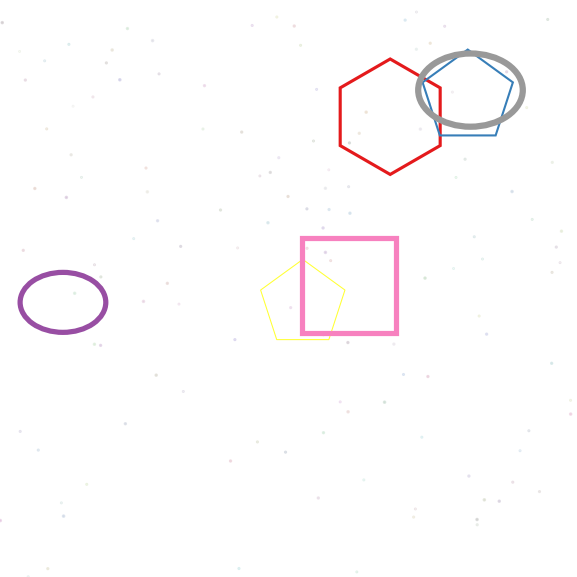[{"shape": "hexagon", "thickness": 1.5, "radius": 0.5, "center": [0.676, 0.797]}, {"shape": "pentagon", "thickness": 1, "radius": 0.41, "center": [0.81, 0.831]}, {"shape": "oval", "thickness": 2.5, "radius": 0.37, "center": [0.109, 0.476]}, {"shape": "pentagon", "thickness": 0.5, "radius": 0.38, "center": [0.524, 0.473]}, {"shape": "square", "thickness": 2.5, "radius": 0.41, "center": [0.604, 0.505]}, {"shape": "oval", "thickness": 3, "radius": 0.45, "center": [0.815, 0.843]}]